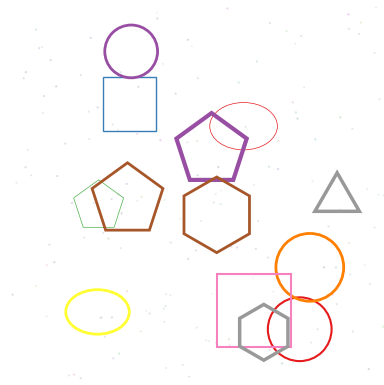[{"shape": "circle", "thickness": 1.5, "radius": 0.41, "center": [0.778, 0.145]}, {"shape": "oval", "thickness": 0.5, "radius": 0.44, "center": [0.633, 0.672]}, {"shape": "square", "thickness": 1, "radius": 0.35, "center": [0.336, 0.73]}, {"shape": "pentagon", "thickness": 0.5, "radius": 0.34, "center": [0.256, 0.465]}, {"shape": "pentagon", "thickness": 3, "radius": 0.48, "center": [0.549, 0.61]}, {"shape": "circle", "thickness": 2, "radius": 0.34, "center": [0.341, 0.866]}, {"shape": "circle", "thickness": 2, "radius": 0.44, "center": [0.805, 0.306]}, {"shape": "oval", "thickness": 2, "radius": 0.41, "center": [0.253, 0.19]}, {"shape": "pentagon", "thickness": 2, "radius": 0.48, "center": [0.331, 0.48]}, {"shape": "hexagon", "thickness": 2, "radius": 0.49, "center": [0.563, 0.442]}, {"shape": "square", "thickness": 1.5, "radius": 0.48, "center": [0.66, 0.193]}, {"shape": "hexagon", "thickness": 2.5, "radius": 0.36, "center": [0.685, 0.137]}, {"shape": "triangle", "thickness": 2.5, "radius": 0.33, "center": [0.876, 0.484]}]